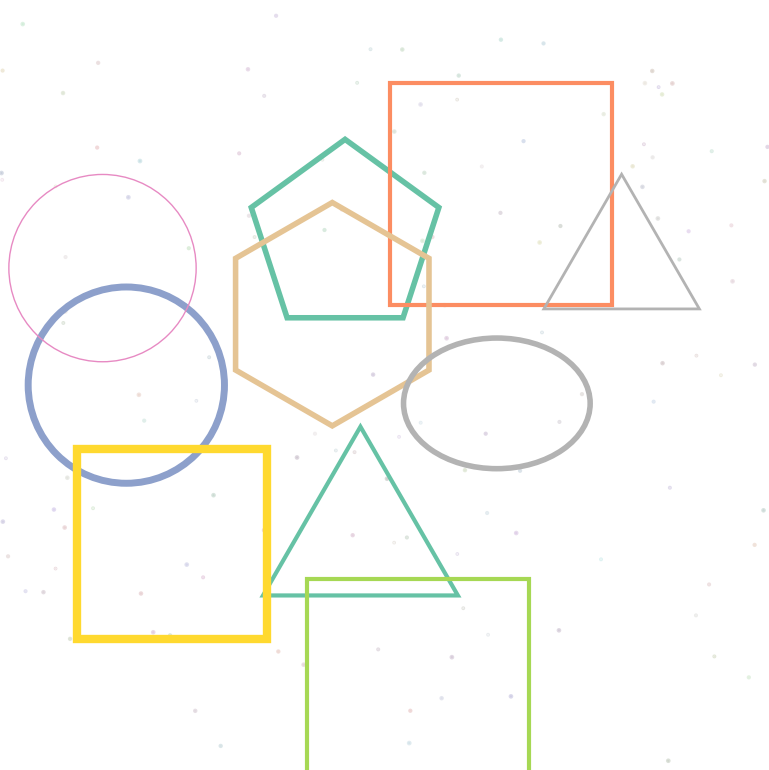[{"shape": "pentagon", "thickness": 2, "radius": 0.64, "center": [0.448, 0.691]}, {"shape": "triangle", "thickness": 1.5, "radius": 0.73, "center": [0.468, 0.3]}, {"shape": "square", "thickness": 1.5, "radius": 0.72, "center": [0.651, 0.748]}, {"shape": "circle", "thickness": 2.5, "radius": 0.64, "center": [0.164, 0.5]}, {"shape": "circle", "thickness": 0.5, "radius": 0.61, "center": [0.133, 0.652]}, {"shape": "square", "thickness": 1.5, "radius": 0.72, "center": [0.542, 0.104]}, {"shape": "square", "thickness": 3, "radius": 0.62, "center": [0.224, 0.294]}, {"shape": "hexagon", "thickness": 2, "radius": 0.73, "center": [0.432, 0.592]}, {"shape": "oval", "thickness": 2, "radius": 0.61, "center": [0.645, 0.476]}, {"shape": "triangle", "thickness": 1, "radius": 0.58, "center": [0.807, 0.657]}]